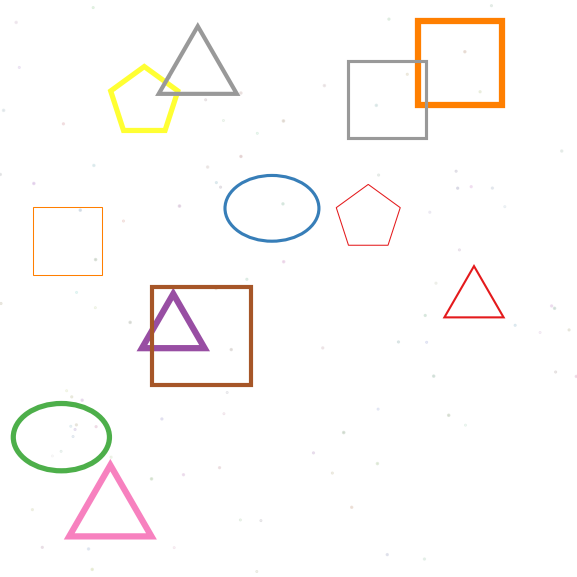[{"shape": "triangle", "thickness": 1, "radius": 0.3, "center": [0.821, 0.479]}, {"shape": "pentagon", "thickness": 0.5, "radius": 0.29, "center": [0.638, 0.622]}, {"shape": "oval", "thickness": 1.5, "radius": 0.41, "center": [0.471, 0.638]}, {"shape": "oval", "thickness": 2.5, "radius": 0.42, "center": [0.106, 0.242]}, {"shape": "triangle", "thickness": 3, "radius": 0.31, "center": [0.3, 0.428]}, {"shape": "square", "thickness": 3, "radius": 0.36, "center": [0.797, 0.89]}, {"shape": "square", "thickness": 0.5, "radius": 0.29, "center": [0.117, 0.582]}, {"shape": "pentagon", "thickness": 2.5, "radius": 0.31, "center": [0.25, 0.823]}, {"shape": "square", "thickness": 2, "radius": 0.43, "center": [0.349, 0.417]}, {"shape": "triangle", "thickness": 3, "radius": 0.41, "center": [0.191, 0.111]}, {"shape": "square", "thickness": 1.5, "radius": 0.33, "center": [0.67, 0.827]}, {"shape": "triangle", "thickness": 2, "radius": 0.39, "center": [0.342, 0.876]}]